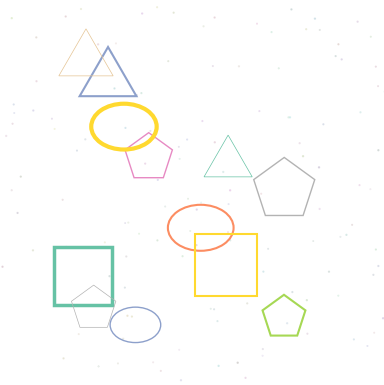[{"shape": "triangle", "thickness": 0.5, "radius": 0.36, "center": [0.593, 0.577]}, {"shape": "square", "thickness": 2.5, "radius": 0.37, "center": [0.215, 0.284]}, {"shape": "oval", "thickness": 1.5, "radius": 0.43, "center": [0.521, 0.408]}, {"shape": "triangle", "thickness": 1.5, "radius": 0.43, "center": [0.281, 0.793]}, {"shape": "oval", "thickness": 1, "radius": 0.33, "center": [0.352, 0.156]}, {"shape": "pentagon", "thickness": 1, "radius": 0.32, "center": [0.386, 0.591]}, {"shape": "pentagon", "thickness": 1.5, "radius": 0.29, "center": [0.738, 0.176]}, {"shape": "oval", "thickness": 3, "radius": 0.42, "center": [0.322, 0.671]}, {"shape": "square", "thickness": 1.5, "radius": 0.41, "center": [0.587, 0.312]}, {"shape": "triangle", "thickness": 0.5, "radius": 0.41, "center": [0.223, 0.844]}, {"shape": "pentagon", "thickness": 1, "radius": 0.42, "center": [0.738, 0.508]}, {"shape": "pentagon", "thickness": 0.5, "radius": 0.3, "center": [0.243, 0.199]}]